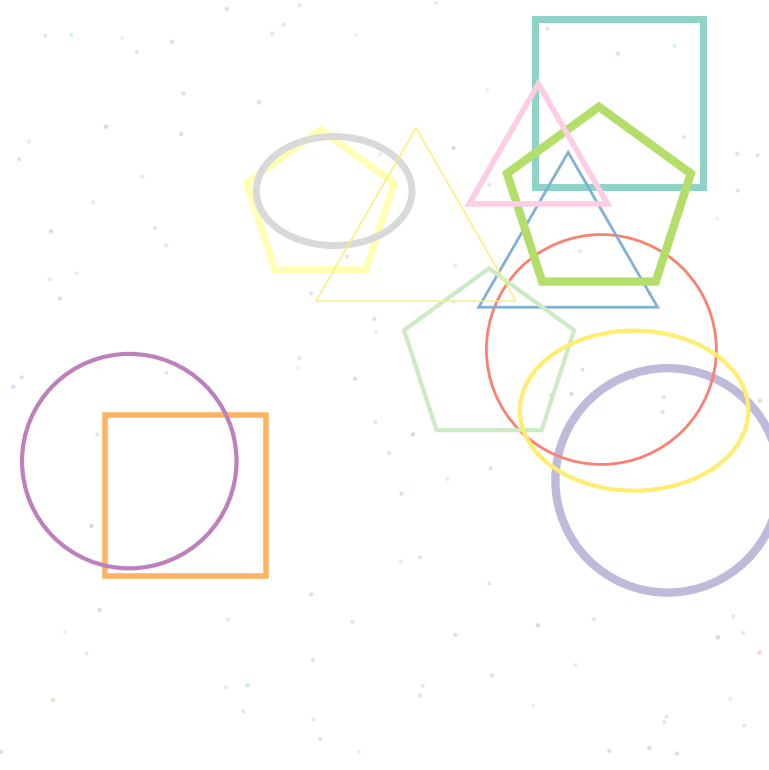[{"shape": "square", "thickness": 2.5, "radius": 0.55, "center": [0.803, 0.866]}, {"shape": "pentagon", "thickness": 2.5, "radius": 0.5, "center": [0.416, 0.731]}, {"shape": "circle", "thickness": 3, "radius": 0.73, "center": [0.867, 0.376]}, {"shape": "circle", "thickness": 1, "radius": 0.75, "center": [0.781, 0.546]}, {"shape": "triangle", "thickness": 1, "radius": 0.67, "center": [0.738, 0.668]}, {"shape": "square", "thickness": 2, "radius": 0.52, "center": [0.241, 0.356]}, {"shape": "pentagon", "thickness": 3, "radius": 0.63, "center": [0.778, 0.736]}, {"shape": "triangle", "thickness": 2, "radius": 0.52, "center": [0.699, 0.787]}, {"shape": "oval", "thickness": 2.5, "radius": 0.51, "center": [0.434, 0.752]}, {"shape": "circle", "thickness": 1.5, "radius": 0.7, "center": [0.168, 0.401]}, {"shape": "pentagon", "thickness": 1.5, "radius": 0.58, "center": [0.635, 0.535]}, {"shape": "triangle", "thickness": 0.5, "radius": 0.75, "center": [0.54, 0.684]}, {"shape": "oval", "thickness": 1.5, "radius": 0.74, "center": [0.824, 0.467]}]